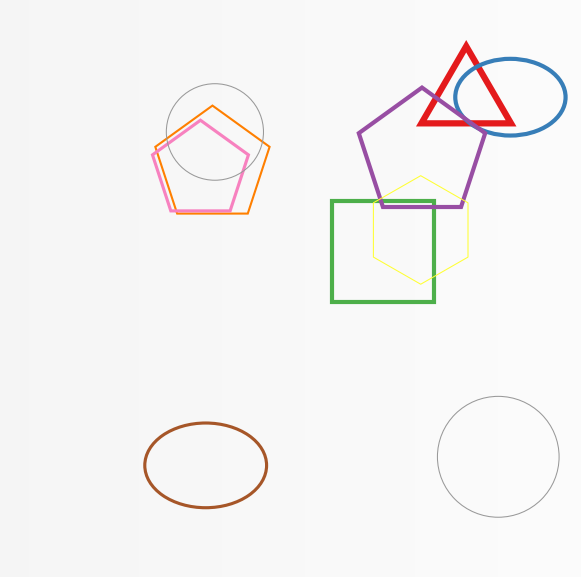[{"shape": "triangle", "thickness": 3, "radius": 0.45, "center": [0.802, 0.83]}, {"shape": "oval", "thickness": 2, "radius": 0.47, "center": [0.878, 0.831]}, {"shape": "square", "thickness": 2, "radius": 0.44, "center": [0.659, 0.563]}, {"shape": "pentagon", "thickness": 2, "radius": 0.57, "center": [0.726, 0.733]}, {"shape": "pentagon", "thickness": 1, "radius": 0.52, "center": [0.366, 0.713]}, {"shape": "hexagon", "thickness": 0.5, "radius": 0.47, "center": [0.724, 0.601]}, {"shape": "oval", "thickness": 1.5, "radius": 0.52, "center": [0.354, 0.193]}, {"shape": "pentagon", "thickness": 1.5, "radius": 0.43, "center": [0.345, 0.704]}, {"shape": "circle", "thickness": 0.5, "radius": 0.52, "center": [0.857, 0.208]}, {"shape": "circle", "thickness": 0.5, "radius": 0.42, "center": [0.37, 0.771]}]